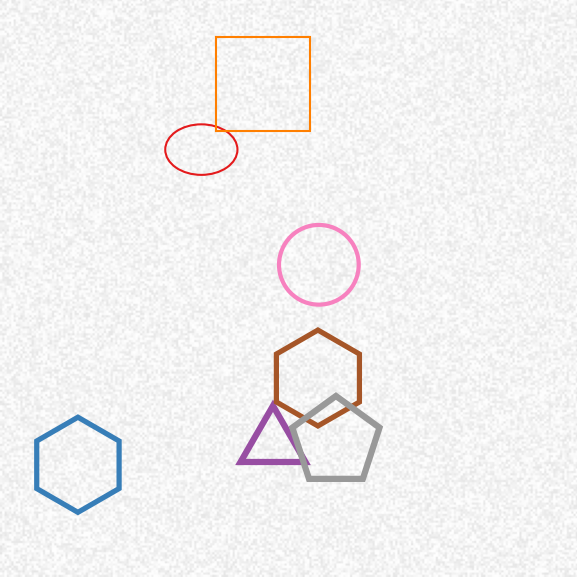[{"shape": "oval", "thickness": 1, "radius": 0.31, "center": [0.349, 0.74]}, {"shape": "hexagon", "thickness": 2.5, "radius": 0.41, "center": [0.135, 0.194]}, {"shape": "triangle", "thickness": 3, "radius": 0.32, "center": [0.473, 0.232]}, {"shape": "square", "thickness": 1, "radius": 0.41, "center": [0.455, 0.854]}, {"shape": "hexagon", "thickness": 2.5, "radius": 0.42, "center": [0.55, 0.345]}, {"shape": "circle", "thickness": 2, "radius": 0.35, "center": [0.552, 0.541]}, {"shape": "pentagon", "thickness": 3, "radius": 0.4, "center": [0.582, 0.234]}]